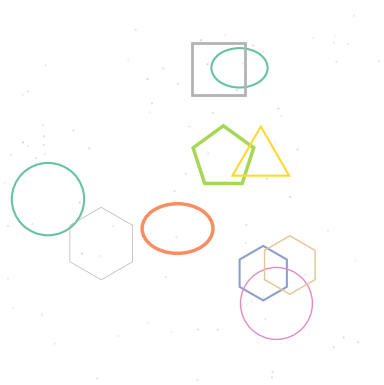[{"shape": "circle", "thickness": 1.5, "radius": 0.47, "center": [0.125, 0.483]}, {"shape": "oval", "thickness": 1.5, "radius": 0.37, "center": [0.622, 0.824]}, {"shape": "oval", "thickness": 2.5, "radius": 0.46, "center": [0.461, 0.406]}, {"shape": "hexagon", "thickness": 1.5, "radius": 0.35, "center": [0.684, 0.29]}, {"shape": "circle", "thickness": 1, "radius": 0.47, "center": [0.718, 0.212]}, {"shape": "pentagon", "thickness": 2.5, "radius": 0.41, "center": [0.58, 0.59]}, {"shape": "triangle", "thickness": 1.5, "radius": 0.42, "center": [0.677, 0.586]}, {"shape": "hexagon", "thickness": 1, "radius": 0.38, "center": [0.753, 0.312]}, {"shape": "square", "thickness": 2, "radius": 0.34, "center": [0.568, 0.82]}, {"shape": "hexagon", "thickness": 0.5, "radius": 0.47, "center": [0.263, 0.367]}]